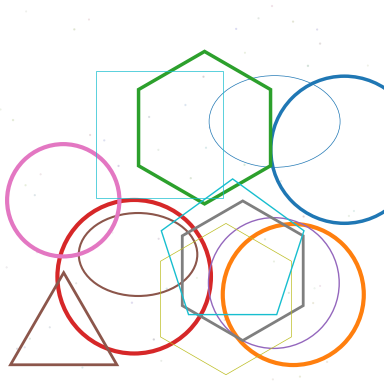[{"shape": "circle", "thickness": 2.5, "radius": 0.96, "center": [0.894, 0.611]}, {"shape": "oval", "thickness": 0.5, "radius": 0.85, "center": [0.713, 0.684]}, {"shape": "circle", "thickness": 3, "radius": 0.92, "center": [0.762, 0.235]}, {"shape": "hexagon", "thickness": 2.5, "radius": 0.99, "center": [0.531, 0.668]}, {"shape": "circle", "thickness": 3, "radius": 1.0, "center": [0.349, 0.281]}, {"shape": "circle", "thickness": 1, "radius": 0.85, "center": [0.711, 0.265]}, {"shape": "oval", "thickness": 1.5, "radius": 0.77, "center": [0.359, 0.339]}, {"shape": "triangle", "thickness": 2, "radius": 0.8, "center": [0.165, 0.132]}, {"shape": "circle", "thickness": 3, "radius": 0.73, "center": [0.164, 0.48]}, {"shape": "hexagon", "thickness": 2, "radius": 0.91, "center": [0.63, 0.297]}, {"shape": "hexagon", "thickness": 0.5, "radius": 0.98, "center": [0.587, 0.223]}, {"shape": "square", "thickness": 0.5, "radius": 0.82, "center": [0.414, 0.652]}, {"shape": "pentagon", "thickness": 1, "radius": 0.97, "center": [0.604, 0.34]}]